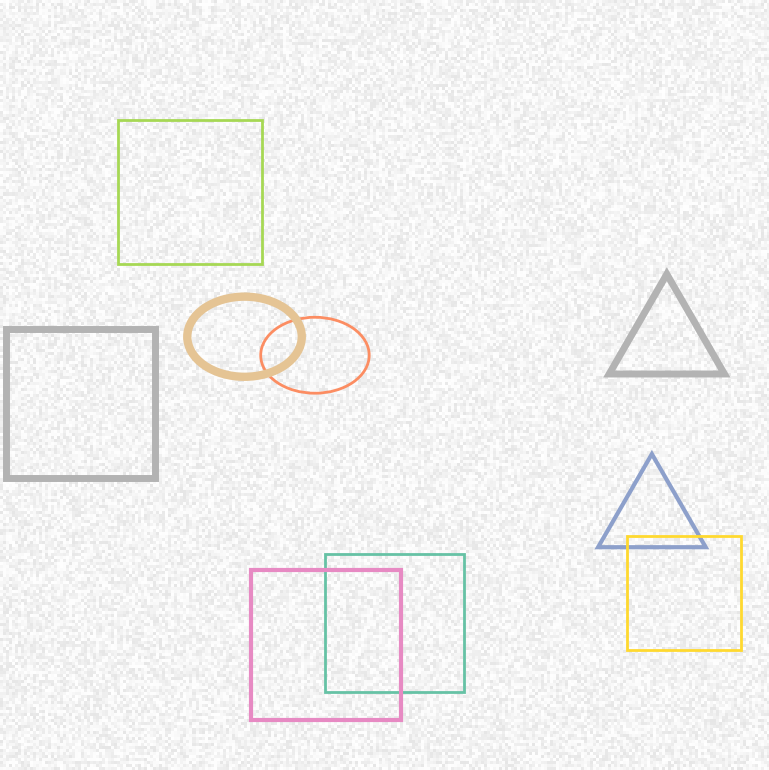[{"shape": "square", "thickness": 1, "radius": 0.45, "center": [0.512, 0.191]}, {"shape": "oval", "thickness": 1, "radius": 0.35, "center": [0.409, 0.539]}, {"shape": "triangle", "thickness": 1.5, "radius": 0.4, "center": [0.847, 0.33]}, {"shape": "square", "thickness": 1.5, "radius": 0.49, "center": [0.423, 0.162]}, {"shape": "square", "thickness": 1, "radius": 0.47, "center": [0.247, 0.75]}, {"shape": "square", "thickness": 1, "radius": 0.37, "center": [0.888, 0.229]}, {"shape": "oval", "thickness": 3, "radius": 0.37, "center": [0.318, 0.563]}, {"shape": "square", "thickness": 2.5, "radius": 0.48, "center": [0.104, 0.476]}, {"shape": "triangle", "thickness": 2.5, "radius": 0.43, "center": [0.866, 0.558]}]